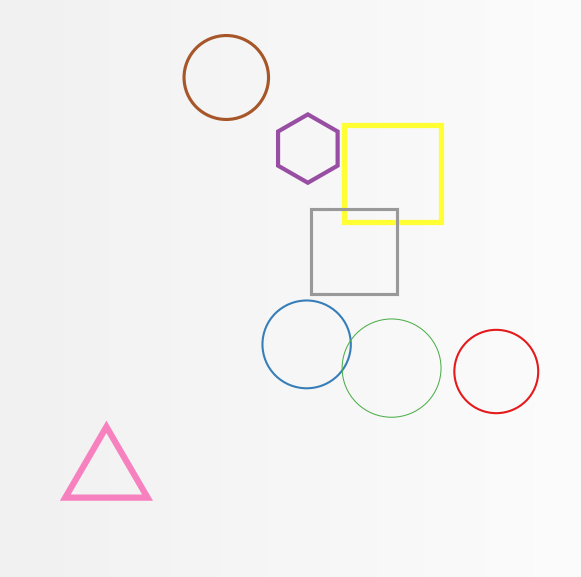[{"shape": "circle", "thickness": 1, "radius": 0.36, "center": [0.854, 0.356]}, {"shape": "circle", "thickness": 1, "radius": 0.38, "center": [0.528, 0.403]}, {"shape": "circle", "thickness": 0.5, "radius": 0.43, "center": [0.674, 0.362]}, {"shape": "hexagon", "thickness": 2, "radius": 0.3, "center": [0.53, 0.742]}, {"shape": "square", "thickness": 2.5, "radius": 0.42, "center": [0.675, 0.699]}, {"shape": "circle", "thickness": 1.5, "radius": 0.36, "center": [0.389, 0.865]}, {"shape": "triangle", "thickness": 3, "radius": 0.41, "center": [0.183, 0.178]}, {"shape": "square", "thickness": 1.5, "radius": 0.37, "center": [0.609, 0.564]}]